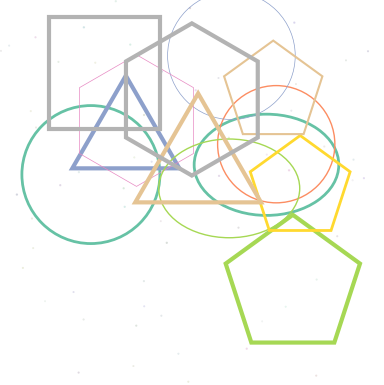[{"shape": "circle", "thickness": 2, "radius": 0.9, "center": [0.236, 0.547]}, {"shape": "oval", "thickness": 2, "radius": 0.94, "center": [0.692, 0.572]}, {"shape": "circle", "thickness": 1, "radius": 0.76, "center": [0.717, 0.625]}, {"shape": "triangle", "thickness": 3, "radius": 0.8, "center": [0.327, 0.643]}, {"shape": "circle", "thickness": 0.5, "radius": 0.83, "center": [0.601, 0.855]}, {"shape": "hexagon", "thickness": 0.5, "radius": 0.85, "center": [0.355, 0.687]}, {"shape": "pentagon", "thickness": 3, "radius": 0.92, "center": [0.761, 0.259]}, {"shape": "oval", "thickness": 1, "radius": 0.92, "center": [0.595, 0.511]}, {"shape": "pentagon", "thickness": 2, "radius": 0.68, "center": [0.78, 0.512]}, {"shape": "pentagon", "thickness": 1.5, "radius": 0.67, "center": [0.71, 0.76]}, {"shape": "triangle", "thickness": 3, "radius": 0.94, "center": [0.515, 0.569]}, {"shape": "hexagon", "thickness": 3, "radius": 0.99, "center": [0.498, 0.742]}, {"shape": "square", "thickness": 3, "radius": 0.72, "center": [0.272, 0.81]}]